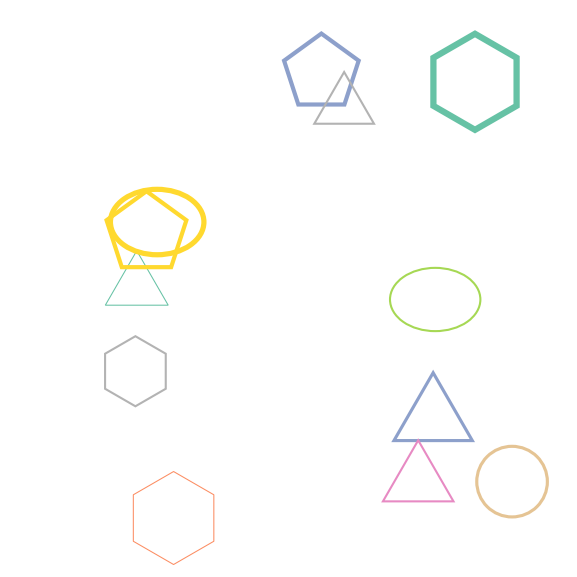[{"shape": "hexagon", "thickness": 3, "radius": 0.42, "center": [0.823, 0.857]}, {"shape": "triangle", "thickness": 0.5, "radius": 0.31, "center": [0.237, 0.502]}, {"shape": "hexagon", "thickness": 0.5, "radius": 0.4, "center": [0.301, 0.102]}, {"shape": "pentagon", "thickness": 2, "radius": 0.34, "center": [0.556, 0.873]}, {"shape": "triangle", "thickness": 1.5, "radius": 0.39, "center": [0.75, 0.275]}, {"shape": "triangle", "thickness": 1, "radius": 0.35, "center": [0.724, 0.166]}, {"shape": "oval", "thickness": 1, "radius": 0.39, "center": [0.754, 0.481]}, {"shape": "pentagon", "thickness": 2, "radius": 0.36, "center": [0.254, 0.595]}, {"shape": "oval", "thickness": 2.5, "radius": 0.4, "center": [0.272, 0.615]}, {"shape": "circle", "thickness": 1.5, "radius": 0.31, "center": [0.887, 0.165]}, {"shape": "triangle", "thickness": 1, "radius": 0.3, "center": [0.596, 0.815]}, {"shape": "hexagon", "thickness": 1, "radius": 0.3, "center": [0.234, 0.356]}]